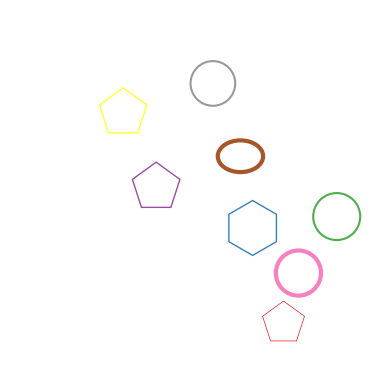[{"shape": "pentagon", "thickness": 0.5, "radius": 0.29, "center": [0.736, 0.161]}, {"shape": "hexagon", "thickness": 1, "radius": 0.36, "center": [0.656, 0.408]}, {"shape": "circle", "thickness": 1.5, "radius": 0.31, "center": [0.875, 0.437]}, {"shape": "pentagon", "thickness": 1, "radius": 0.32, "center": [0.406, 0.514]}, {"shape": "pentagon", "thickness": 1, "radius": 0.32, "center": [0.32, 0.707]}, {"shape": "oval", "thickness": 3, "radius": 0.29, "center": [0.625, 0.594]}, {"shape": "circle", "thickness": 3, "radius": 0.29, "center": [0.775, 0.291]}, {"shape": "circle", "thickness": 1.5, "radius": 0.29, "center": [0.553, 0.783]}]